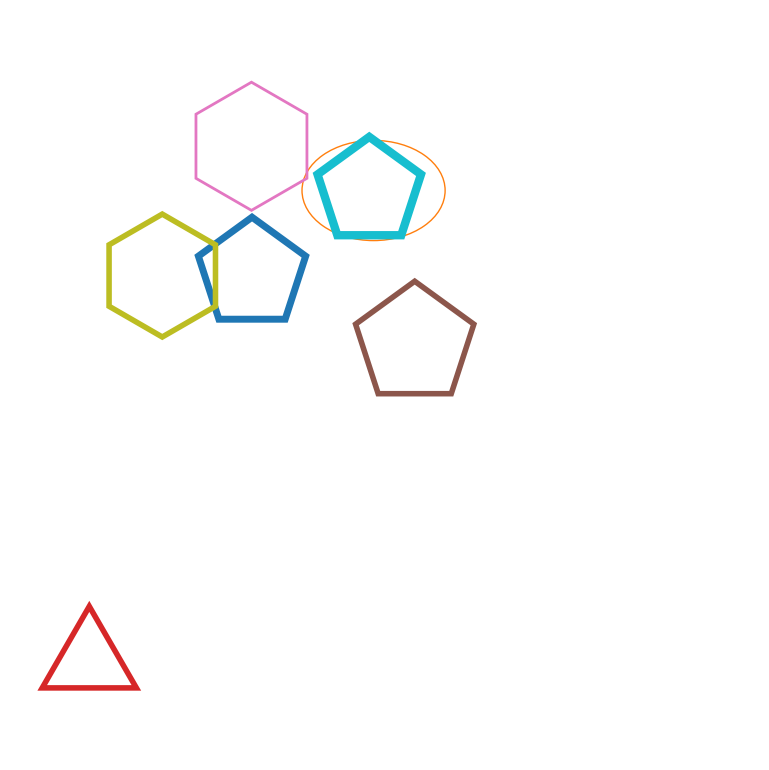[{"shape": "pentagon", "thickness": 2.5, "radius": 0.37, "center": [0.327, 0.645]}, {"shape": "oval", "thickness": 0.5, "radius": 0.46, "center": [0.485, 0.753]}, {"shape": "triangle", "thickness": 2, "radius": 0.35, "center": [0.116, 0.142]}, {"shape": "pentagon", "thickness": 2, "radius": 0.4, "center": [0.539, 0.554]}, {"shape": "hexagon", "thickness": 1, "radius": 0.42, "center": [0.327, 0.81]}, {"shape": "hexagon", "thickness": 2, "radius": 0.4, "center": [0.211, 0.642]}, {"shape": "pentagon", "thickness": 3, "radius": 0.35, "center": [0.48, 0.752]}]